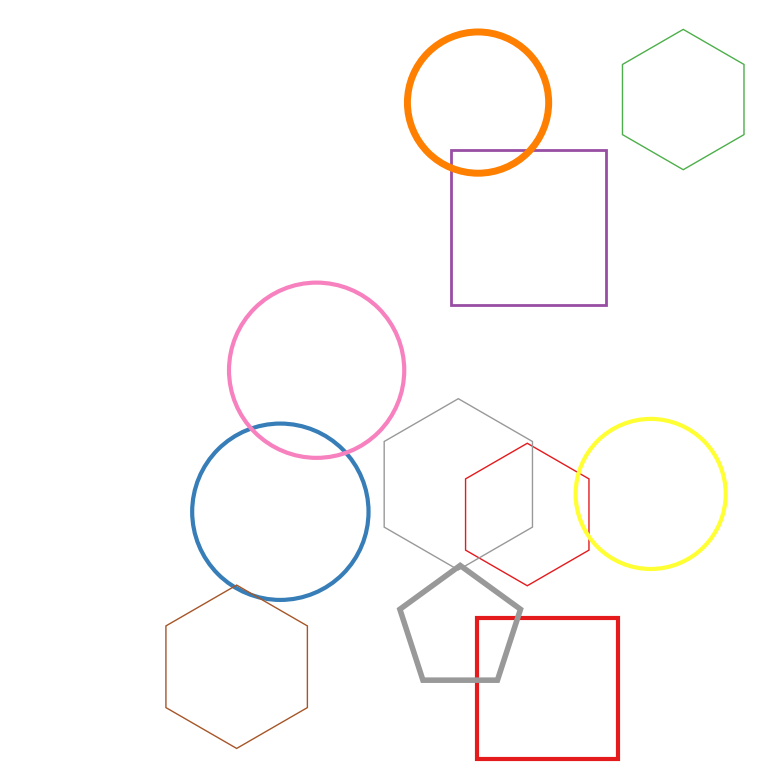[{"shape": "square", "thickness": 1.5, "radius": 0.46, "center": [0.711, 0.106]}, {"shape": "hexagon", "thickness": 0.5, "radius": 0.46, "center": [0.685, 0.332]}, {"shape": "circle", "thickness": 1.5, "radius": 0.57, "center": [0.364, 0.335]}, {"shape": "hexagon", "thickness": 0.5, "radius": 0.46, "center": [0.887, 0.871]}, {"shape": "square", "thickness": 1, "radius": 0.5, "center": [0.686, 0.705]}, {"shape": "circle", "thickness": 2.5, "radius": 0.46, "center": [0.621, 0.867]}, {"shape": "circle", "thickness": 1.5, "radius": 0.49, "center": [0.845, 0.359]}, {"shape": "hexagon", "thickness": 0.5, "radius": 0.53, "center": [0.307, 0.134]}, {"shape": "circle", "thickness": 1.5, "radius": 0.57, "center": [0.411, 0.519]}, {"shape": "pentagon", "thickness": 2, "radius": 0.41, "center": [0.598, 0.183]}, {"shape": "hexagon", "thickness": 0.5, "radius": 0.56, "center": [0.595, 0.371]}]